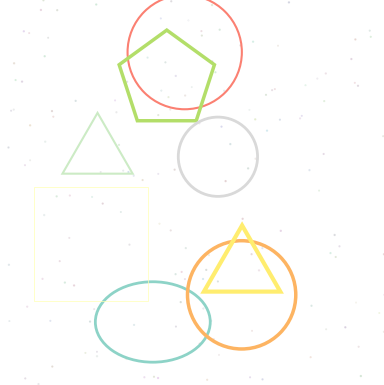[{"shape": "oval", "thickness": 2, "radius": 0.75, "center": [0.397, 0.164]}, {"shape": "square", "thickness": 0.5, "radius": 0.74, "center": [0.236, 0.366]}, {"shape": "circle", "thickness": 1.5, "radius": 0.74, "center": [0.48, 0.865]}, {"shape": "circle", "thickness": 2.5, "radius": 0.7, "center": [0.628, 0.234]}, {"shape": "pentagon", "thickness": 2.5, "radius": 0.65, "center": [0.433, 0.792]}, {"shape": "circle", "thickness": 2, "radius": 0.51, "center": [0.566, 0.593]}, {"shape": "triangle", "thickness": 1.5, "radius": 0.53, "center": [0.253, 0.602]}, {"shape": "triangle", "thickness": 3, "radius": 0.57, "center": [0.629, 0.3]}]